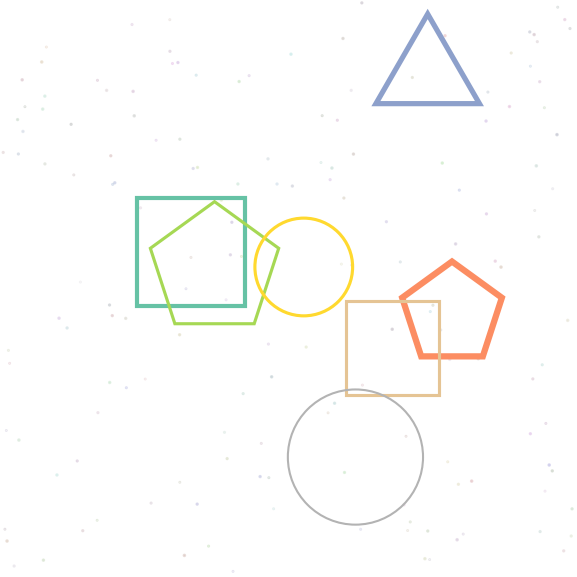[{"shape": "square", "thickness": 2, "radius": 0.47, "center": [0.33, 0.563]}, {"shape": "pentagon", "thickness": 3, "radius": 0.45, "center": [0.783, 0.455]}, {"shape": "triangle", "thickness": 2.5, "radius": 0.52, "center": [0.741, 0.871]}, {"shape": "pentagon", "thickness": 1.5, "radius": 0.58, "center": [0.371, 0.533]}, {"shape": "circle", "thickness": 1.5, "radius": 0.42, "center": [0.526, 0.537]}, {"shape": "square", "thickness": 1.5, "radius": 0.4, "center": [0.679, 0.396]}, {"shape": "circle", "thickness": 1, "radius": 0.59, "center": [0.615, 0.208]}]